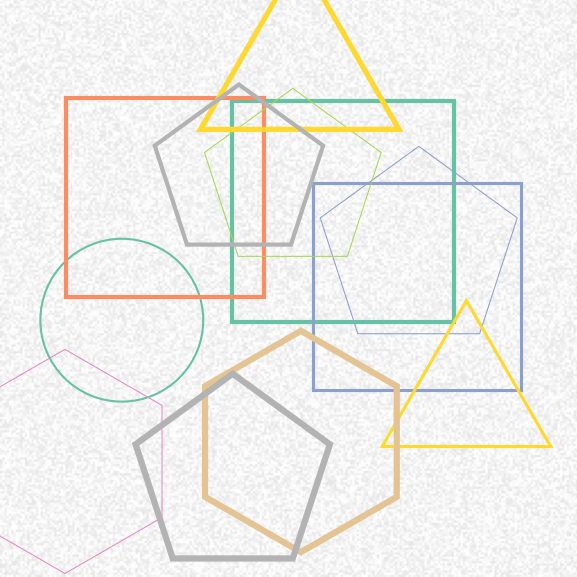[{"shape": "circle", "thickness": 1, "radius": 0.71, "center": [0.211, 0.445]}, {"shape": "square", "thickness": 2, "radius": 0.96, "center": [0.594, 0.633]}, {"shape": "square", "thickness": 2, "radius": 0.86, "center": [0.286, 0.657]}, {"shape": "square", "thickness": 1.5, "radius": 0.9, "center": [0.722, 0.503]}, {"shape": "pentagon", "thickness": 0.5, "radius": 0.9, "center": [0.725, 0.566]}, {"shape": "hexagon", "thickness": 0.5, "radius": 0.97, "center": [0.112, 0.2]}, {"shape": "pentagon", "thickness": 0.5, "radius": 0.8, "center": [0.507, 0.685]}, {"shape": "triangle", "thickness": 2.5, "radius": 0.99, "center": [0.519, 0.874]}, {"shape": "triangle", "thickness": 1.5, "radius": 0.84, "center": [0.808, 0.31]}, {"shape": "hexagon", "thickness": 3, "radius": 0.96, "center": [0.521, 0.235]}, {"shape": "pentagon", "thickness": 3, "radius": 0.88, "center": [0.403, 0.175]}, {"shape": "pentagon", "thickness": 2, "radius": 0.77, "center": [0.414, 0.7]}]